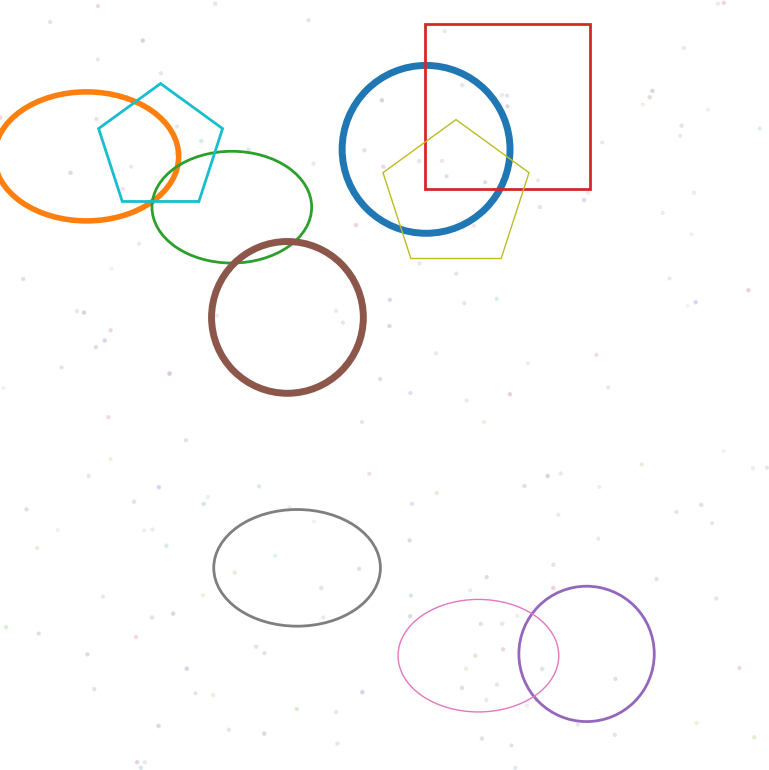[{"shape": "circle", "thickness": 2.5, "radius": 0.55, "center": [0.553, 0.806]}, {"shape": "oval", "thickness": 2, "radius": 0.6, "center": [0.112, 0.797]}, {"shape": "oval", "thickness": 1, "radius": 0.52, "center": [0.301, 0.731]}, {"shape": "square", "thickness": 1, "radius": 0.54, "center": [0.659, 0.861]}, {"shape": "circle", "thickness": 1, "radius": 0.44, "center": [0.762, 0.151]}, {"shape": "circle", "thickness": 2.5, "radius": 0.49, "center": [0.373, 0.588]}, {"shape": "oval", "thickness": 0.5, "radius": 0.52, "center": [0.621, 0.148]}, {"shape": "oval", "thickness": 1, "radius": 0.54, "center": [0.386, 0.263]}, {"shape": "pentagon", "thickness": 0.5, "radius": 0.5, "center": [0.592, 0.745]}, {"shape": "pentagon", "thickness": 1, "radius": 0.42, "center": [0.209, 0.807]}]